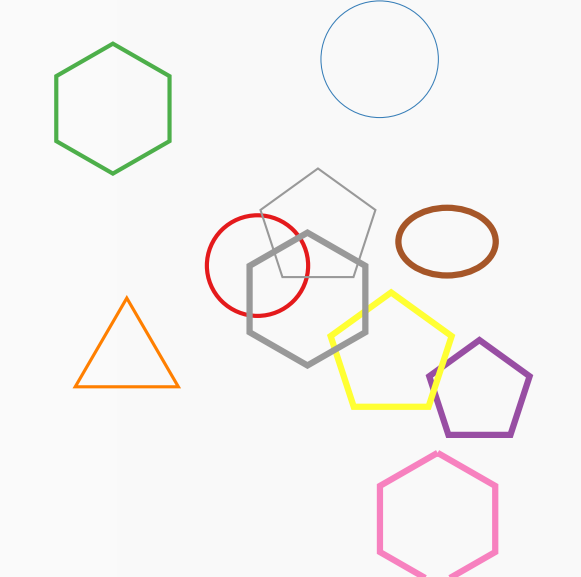[{"shape": "circle", "thickness": 2, "radius": 0.44, "center": [0.443, 0.539]}, {"shape": "circle", "thickness": 0.5, "radius": 0.51, "center": [0.653, 0.897]}, {"shape": "hexagon", "thickness": 2, "radius": 0.56, "center": [0.194, 0.811]}, {"shape": "pentagon", "thickness": 3, "radius": 0.45, "center": [0.825, 0.32]}, {"shape": "triangle", "thickness": 1.5, "radius": 0.51, "center": [0.218, 0.381]}, {"shape": "pentagon", "thickness": 3, "radius": 0.55, "center": [0.673, 0.383]}, {"shape": "oval", "thickness": 3, "radius": 0.42, "center": [0.769, 0.581]}, {"shape": "hexagon", "thickness": 3, "radius": 0.57, "center": [0.753, 0.1]}, {"shape": "hexagon", "thickness": 3, "radius": 0.57, "center": [0.529, 0.481]}, {"shape": "pentagon", "thickness": 1, "radius": 0.52, "center": [0.547, 0.603]}]